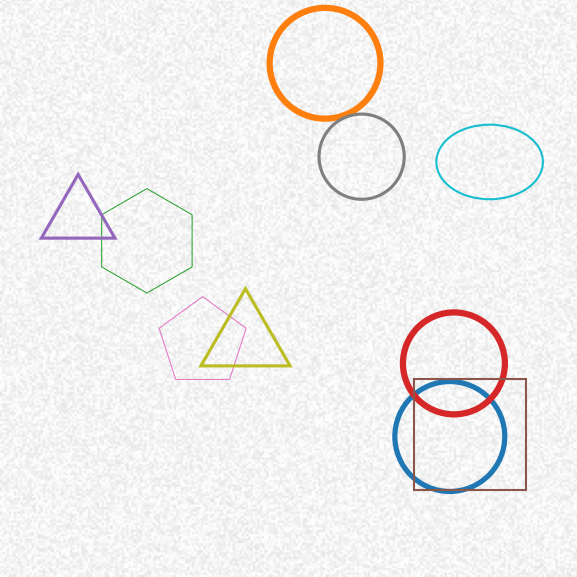[{"shape": "circle", "thickness": 2.5, "radius": 0.48, "center": [0.779, 0.243]}, {"shape": "circle", "thickness": 3, "radius": 0.48, "center": [0.563, 0.89]}, {"shape": "hexagon", "thickness": 0.5, "radius": 0.45, "center": [0.254, 0.582]}, {"shape": "circle", "thickness": 3, "radius": 0.44, "center": [0.786, 0.37]}, {"shape": "triangle", "thickness": 1.5, "radius": 0.37, "center": [0.135, 0.624]}, {"shape": "square", "thickness": 1, "radius": 0.48, "center": [0.814, 0.246]}, {"shape": "pentagon", "thickness": 0.5, "radius": 0.4, "center": [0.351, 0.406]}, {"shape": "circle", "thickness": 1.5, "radius": 0.37, "center": [0.626, 0.728]}, {"shape": "triangle", "thickness": 1.5, "radius": 0.45, "center": [0.425, 0.41]}, {"shape": "oval", "thickness": 1, "radius": 0.46, "center": [0.848, 0.719]}]